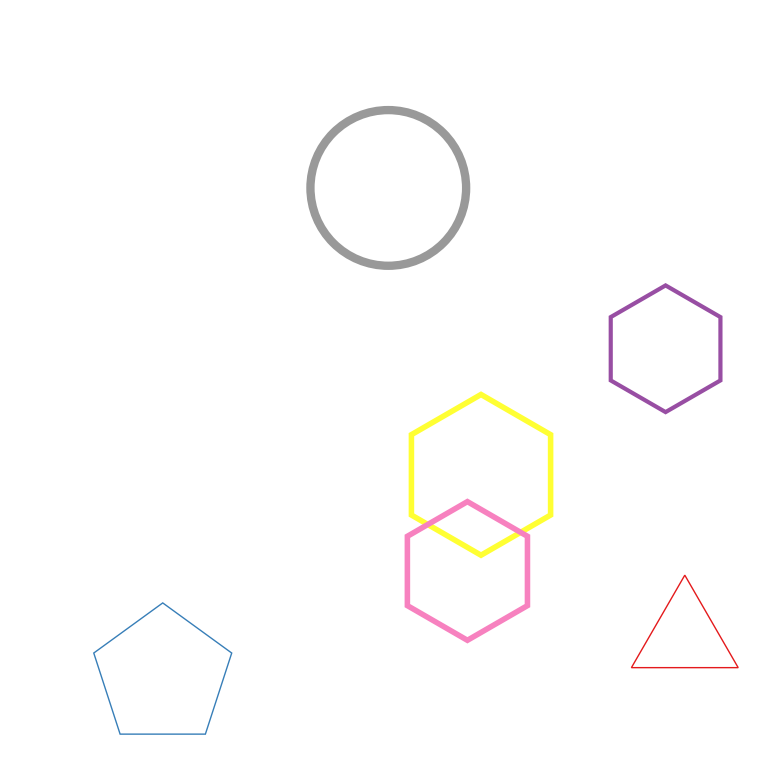[{"shape": "triangle", "thickness": 0.5, "radius": 0.4, "center": [0.889, 0.173]}, {"shape": "pentagon", "thickness": 0.5, "radius": 0.47, "center": [0.211, 0.123]}, {"shape": "hexagon", "thickness": 1.5, "radius": 0.41, "center": [0.864, 0.547]}, {"shape": "hexagon", "thickness": 2, "radius": 0.52, "center": [0.625, 0.383]}, {"shape": "hexagon", "thickness": 2, "radius": 0.45, "center": [0.607, 0.258]}, {"shape": "circle", "thickness": 3, "radius": 0.51, "center": [0.504, 0.756]}]